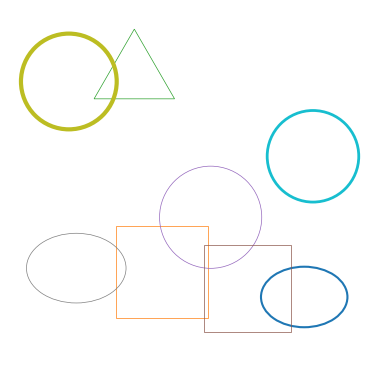[{"shape": "oval", "thickness": 1.5, "radius": 0.56, "center": [0.79, 0.229]}, {"shape": "square", "thickness": 0.5, "radius": 0.6, "center": [0.421, 0.293]}, {"shape": "triangle", "thickness": 0.5, "radius": 0.6, "center": [0.349, 0.804]}, {"shape": "circle", "thickness": 0.5, "radius": 0.66, "center": [0.547, 0.436]}, {"shape": "square", "thickness": 0.5, "radius": 0.57, "center": [0.642, 0.251]}, {"shape": "oval", "thickness": 0.5, "radius": 0.65, "center": [0.198, 0.304]}, {"shape": "circle", "thickness": 3, "radius": 0.62, "center": [0.179, 0.788]}, {"shape": "circle", "thickness": 2, "radius": 0.59, "center": [0.813, 0.594]}]